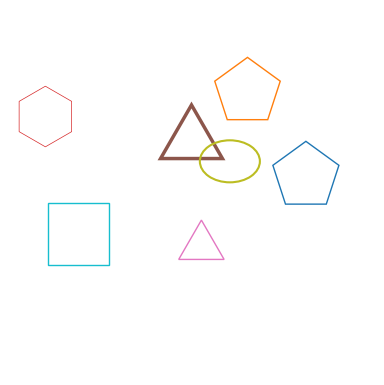[{"shape": "pentagon", "thickness": 1, "radius": 0.45, "center": [0.795, 0.543]}, {"shape": "pentagon", "thickness": 1, "radius": 0.45, "center": [0.643, 0.762]}, {"shape": "hexagon", "thickness": 0.5, "radius": 0.39, "center": [0.118, 0.697]}, {"shape": "triangle", "thickness": 2.5, "radius": 0.46, "center": [0.497, 0.635]}, {"shape": "triangle", "thickness": 1, "radius": 0.34, "center": [0.523, 0.36]}, {"shape": "oval", "thickness": 1.5, "radius": 0.39, "center": [0.597, 0.581]}, {"shape": "square", "thickness": 1, "radius": 0.4, "center": [0.204, 0.392]}]